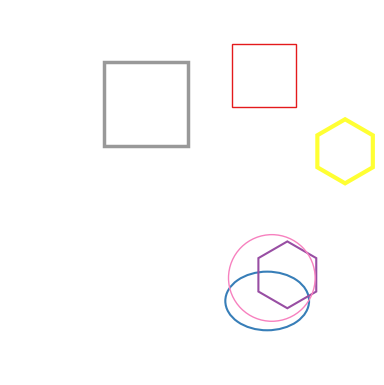[{"shape": "square", "thickness": 1, "radius": 0.41, "center": [0.686, 0.804]}, {"shape": "oval", "thickness": 1.5, "radius": 0.54, "center": [0.694, 0.218]}, {"shape": "hexagon", "thickness": 1.5, "radius": 0.43, "center": [0.746, 0.286]}, {"shape": "hexagon", "thickness": 3, "radius": 0.42, "center": [0.896, 0.607]}, {"shape": "circle", "thickness": 1, "radius": 0.56, "center": [0.706, 0.278]}, {"shape": "square", "thickness": 2.5, "radius": 0.54, "center": [0.378, 0.731]}]